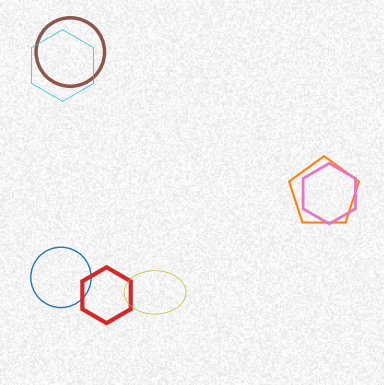[{"shape": "circle", "thickness": 1, "radius": 0.39, "center": [0.158, 0.279]}, {"shape": "pentagon", "thickness": 1.5, "radius": 0.48, "center": [0.842, 0.499]}, {"shape": "hexagon", "thickness": 3, "radius": 0.36, "center": [0.277, 0.233]}, {"shape": "circle", "thickness": 2.5, "radius": 0.44, "center": [0.183, 0.865]}, {"shape": "hexagon", "thickness": 2, "radius": 0.39, "center": [0.855, 0.497]}, {"shape": "oval", "thickness": 0.5, "radius": 0.4, "center": [0.403, 0.241]}, {"shape": "hexagon", "thickness": 0.5, "radius": 0.47, "center": [0.163, 0.83]}]